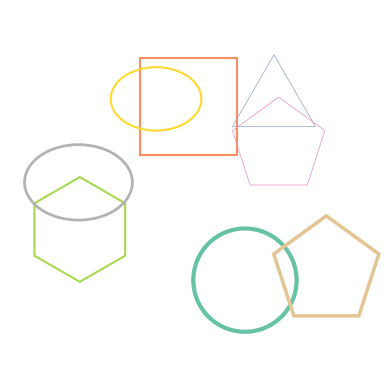[{"shape": "circle", "thickness": 3, "radius": 0.67, "center": [0.636, 0.272]}, {"shape": "square", "thickness": 1.5, "radius": 0.63, "center": [0.489, 0.724]}, {"shape": "triangle", "thickness": 0.5, "radius": 0.62, "center": [0.712, 0.733]}, {"shape": "pentagon", "thickness": 0.5, "radius": 0.63, "center": [0.724, 0.622]}, {"shape": "hexagon", "thickness": 1.5, "radius": 0.68, "center": [0.207, 0.404]}, {"shape": "oval", "thickness": 1.5, "radius": 0.59, "center": [0.405, 0.743]}, {"shape": "pentagon", "thickness": 2.5, "radius": 0.72, "center": [0.848, 0.296]}, {"shape": "oval", "thickness": 2, "radius": 0.7, "center": [0.204, 0.526]}]